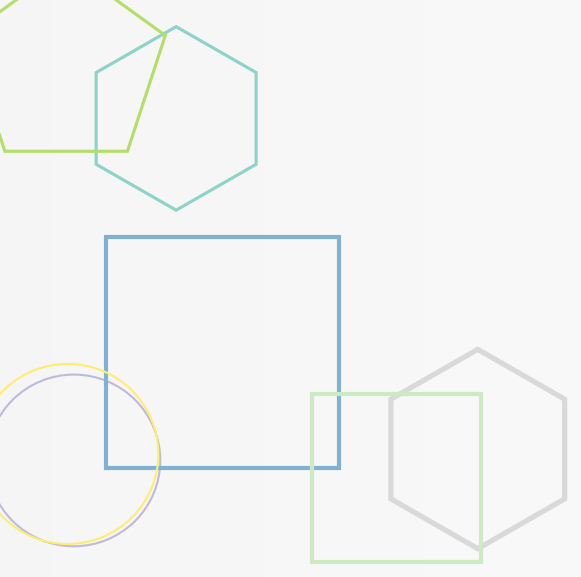[{"shape": "hexagon", "thickness": 1.5, "radius": 0.79, "center": [0.303, 0.794]}, {"shape": "circle", "thickness": 1, "radius": 0.74, "center": [0.127, 0.202]}, {"shape": "square", "thickness": 2, "radius": 1.0, "center": [0.383, 0.388]}, {"shape": "pentagon", "thickness": 1.5, "radius": 0.9, "center": [0.114, 0.882]}, {"shape": "hexagon", "thickness": 2.5, "radius": 0.86, "center": [0.822, 0.222]}, {"shape": "square", "thickness": 2, "radius": 0.73, "center": [0.683, 0.172]}, {"shape": "circle", "thickness": 1, "radius": 0.78, "center": [0.116, 0.213]}]